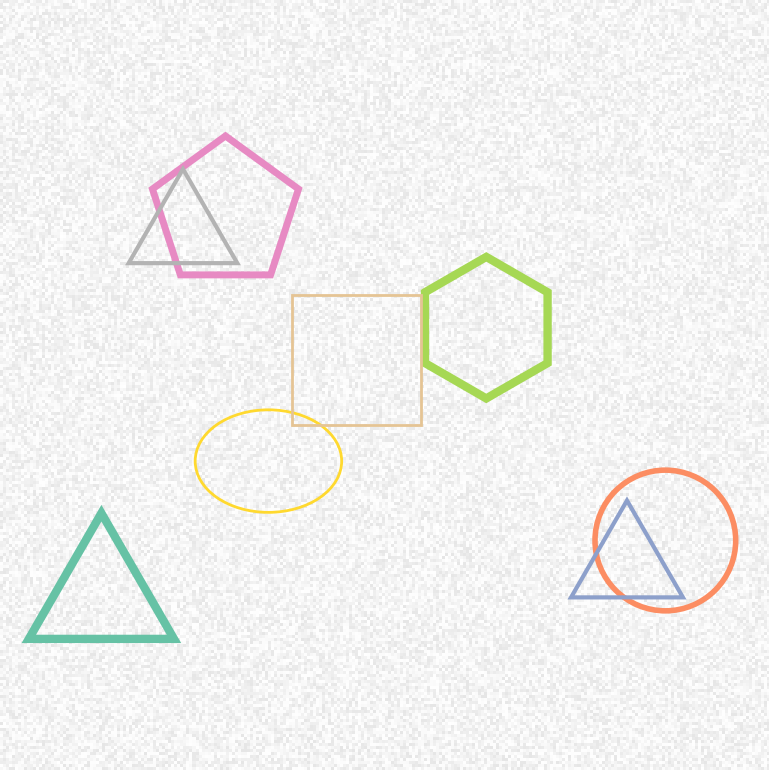[{"shape": "triangle", "thickness": 3, "radius": 0.54, "center": [0.132, 0.225]}, {"shape": "circle", "thickness": 2, "radius": 0.46, "center": [0.864, 0.298]}, {"shape": "triangle", "thickness": 1.5, "radius": 0.42, "center": [0.814, 0.266]}, {"shape": "pentagon", "thickness": 2.5, "radius": 0.5, "center": [0.293, 0.724]}, {"shape": "hexagon", "thickness": 3, "radius": 0.46, "center": [0.632, 0.574]}, {"shape": "oval", "thickness": 1, "radius": 0.48, "center": [0.349, 0.401]}, {"shape": "square", "thickness": 1, "radius": 0.42, "center": [0.463, 0.533]}, {"shape": "triangle", "thickness": 1.5, "radius": 0.41, "center": [0.238, 0.699]}]